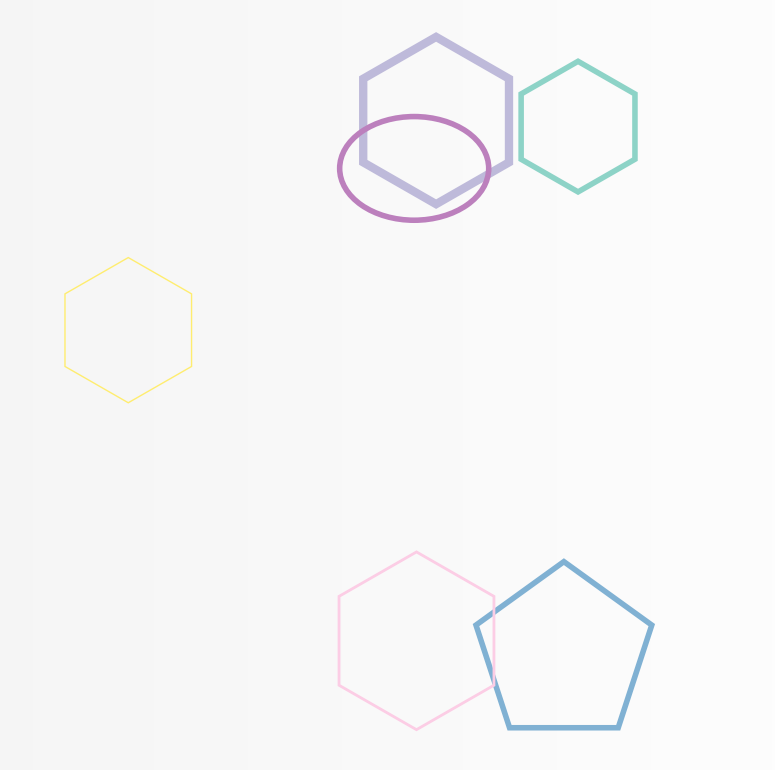[{"shape": "hexagon", "thickness": 2, "radius": 0.42, "center": [0.746, 0.836]}, {"shape": "hexagon", "thickness": 3, "radius": 0.54, "center": [0.563, 0.843]}, {"shape": "pentagon", "thickness": 2, "radius": 0.6, "center": [0.728, 0.151]}, {"shape": "hexagon", "thickness": 1, "radius": 0.58, "center": [0.537, 0.168]}, {"shape": "oval", "thickness": 2, "radius": 0.48, "center": [0.534, 0.781]}, {"shape": "hexagon", "thickness": 0.5, "radius": 0.47, "center": [0.166, 0.571]}]